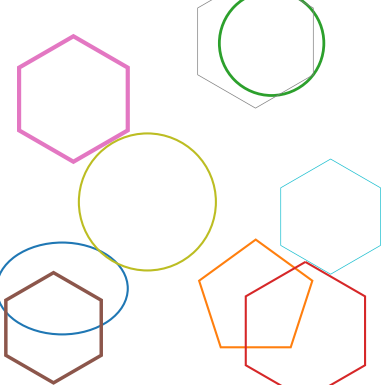[{"shape": "oval", "thickness": 1.5, "radius": 0.85, "center": [0.161, 0.251]}, {"shape": "pentagon", "thickness": 1.5, "radius": 0.77, "center": [0.664, 0.223]}, {"shape": "circle", "thickness": 2, "radius": 0.68, "center": [0.705, 0.888]}, {"shape": "hexagon", "thickness": 1.5, "radius": 0.89, "center": [0.793, 0.141]}, {"shape": "hexagon", "thickness": 2.5, "radius": 0.72, "center": [0.139, 0.149]}, {"shape": "hexagon", "thickness": 3, "radius": 0.81, "center": [0.191, 0.743]}, {"shape": "hexagon", "thickness": 0.5, "radius": 0.87, "center": [0.664, 0.893]}, {"shape": "circle", "thickness": 1.5, "radius": 0.89, "center": [0.383, 0.475]}, {"shape": "hexagon", "thickness": 0.5, "radius": 0.75, "center": [0.859, 0.437]}]